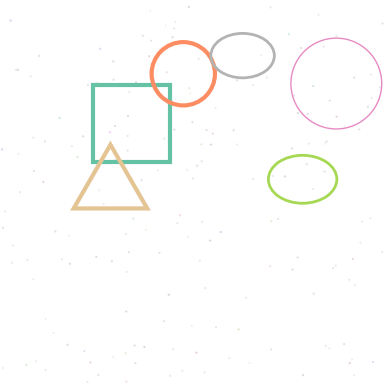[{"shape": "square", "thickness": 3, "radius": 0.5, "center": [0.341, 0.68]}, {"shape": "circle", "thickness": 3, "radius": 0.41, "center": [0.476, 0.808]}, {"shape": "circle", "thickness": 1, "radius": 0.59, "center": [0.874, 0.783]}, {"shape": "oval", "thickness": 2, "radius": 0.44, "center": [0.786, 0.534]}, {"shape": "triangle", "thickness": 3, "radius": 0.55, "center": [0.287, 0.514]}, {"shape": "oval", "thickness": 2, "radius": 0.41, "center": [0.63, 0.856]}]